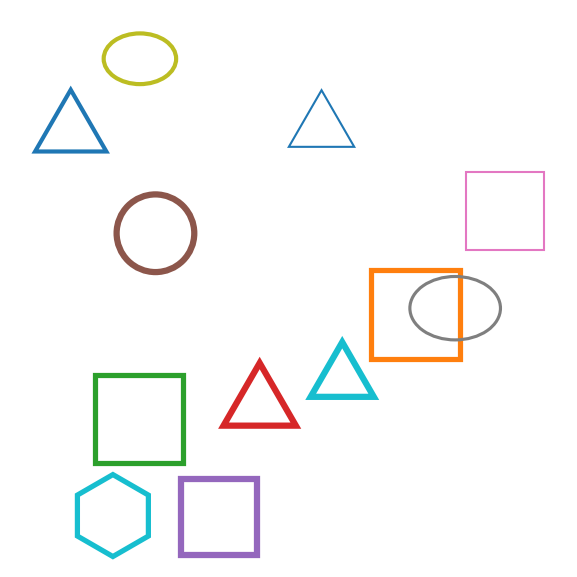[{"shape": "triangle", "thickness": 2, "radius": 0.36, "center": [0.122, 0.772]}, {"shape": "triangle", "thickness": 1, "radius": 0.33, "center": [0.557, 0.778]}, {"shape": "square", "thickness": 2.5, "radius": 0.39, "center": [0.719, 0.455]}, {"shape": "square", "thickness": 2.5, "radius": 0.38, "center": [0.241, 0.273]}, {"shape": "triangle", "thickness": 3, "radius": 0.36, "center": [0.45, 0.298]}, {"shape": "square", "thickness": 3, "radius": 0.33, "center": [0.379, 0.104]}, {"shape": "circle", "thickness": 3, "radius": 0.34, "center": [0.269, 0.595]}, {"shape": "square", "thickness": 1, "radius": 0.34, "center": [0.874, 0.634]}, {"shape": "oval", "thickness": 1.5, "radius": 0.39, "center": [0.788, 0.465]}, {"shape": "oval", "thickness": 2, "radius": 0.31, "center": [0.242, 0.897]}, {"shape": "hexagon", "thickness": 2.5, "radius": 0.35, "center": [0.195, 0.106]}, {"shape": "triangle", "thickness": 3, "radius": 0.32, "center": [0.593, 0.344]}]